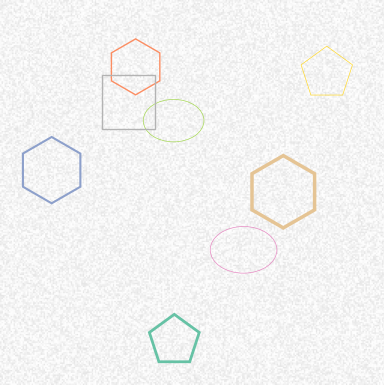[{"shape": "pentagon", "thickness": 2, "radius": 0.34, "center": [0.453, 0.115]}, {"shape": "hexagon", "thickness": 1, "radius": 0.36, "center": [0.352, 0.826]}, {"shape": "hexagon", "thickness": 1.5, "radius": 0.43, "center": [0.134, 0.558]}, {"shape": "oval", "thickness": 0.5, "radius": 0.43, "center": [0.633, 0.351]}, {"shape": "oval", "thickness": 0.5, "radius": 0.39, "center": [0.451, 0.687]}, {"shape": "pentagon", "thickness": 0.5, "radius": 0.35, "center": [0.849, 0.81]}, {"shape": "hexagon", "thickness": 2.5, "radius": 0.47, "center": [0.736, 0.502]}, {"shape": "square", "thickness": 1, "radius": 0.35, "center": [0.334, 0.735]}]